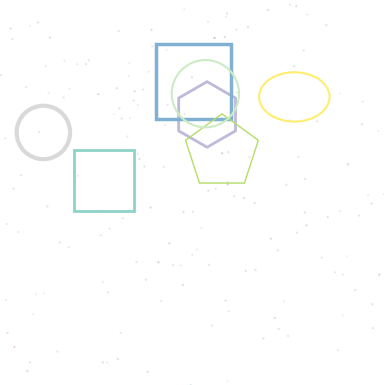[{"shape": "square", "thickness": 2, "radius": 0.39, "center": [0.27, 0.531]}, {"shape": "hexagon", "thickness": 2, "radius": 0.43, "center": [0.538, 0.703]}, {"shape": "square", "thickness": 2.5, "radius": 0.49, "center": [0.502, 0.788]}, {"shape": "pentagon", "thickness": 1, "radius": 0.5, "center": [0.576, 0.605]}, {"shape": "circle", "thickness": 3, "radius": 0.35, "center": [0.113, 0.656]}, {"shape": "circle", "thickness": 1.5, "radius": 0.44, "center": [0.533, 0.757]}, {"shape": "oval", "thickness": 1.5, "radius": 0.46, "center": [0.765, 0.748]}]